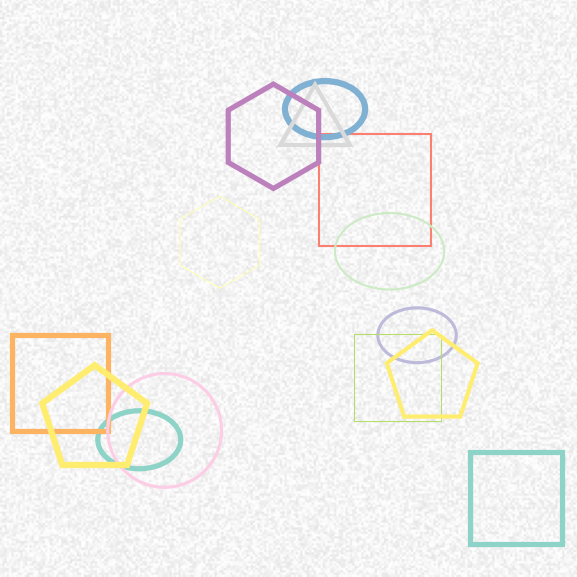[{"shape": "oval", "thickness": 2.5, "radius": 0.36, "center": [0.241, 0.238]}, {"shape": "square", "thickness": 2.5, "radius": 0.4, "center": [0.894, 0.136]}, {"shape": "hexagon", "thickness": 0.5, "radius": 0.4, "center": [0.381, 0.58]}, {"shape": "oval", "thickness": 1.5, "radius": 0.34, "center": [0.722, 0.419]}, {"shape": "square", "thickness": 1, "radius": 0.49, "center": [0.649, 0.67]}, {"shape": "oval", "thickness": 3, "radius": 0.35, "center": [0.563, 0.81]}, {"shape": "square", "thickness": 2.5, "radius": 0.42, "center": [0.104, 0.337]}, {"shape": "square", "thickness": 0.5, "radius": 0.38, "center": [0.688, 0.346]}, {"shape": "circle", "thickness": 1.5, "radius": 0.49, "center": [0.285, 0.254]}, {"shape": "triangle", "thickness": 2, "radius": 0.35, "center": [0.546, 0.783]}, {"shape": "hexagon", "thickness": 2.5, "radius": 0.45, "center": [0.473, 0.763]}, {"shape": "oval", "thickness": 1, "radius": 0.47, "center": [0.675, 0.564]}, {"shape": "pentagon", "thickness": 2, "radius": 0.41, "center": [0.748, 0.345]}, {"shape": "pentagon", "thickness": 3, "radius": 0.48, "center": [0.164, 0.271]}]